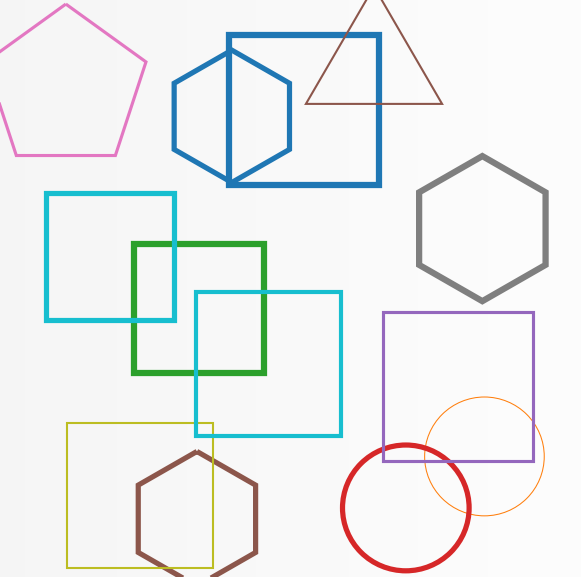[{"shape": "hexagon", "thickness": 2.5, "radius": 0.57, "center": [0.399, 0.798]}, {"shape": "square", "thickness": 3, "radius": 0.65, "center": [0.522, 0.809]}, {"shape": "circle", "thickness": 0.5, "radius": 0.51, "center": [0.833, 0.209]}, {"shape": "square", "thickness": 3, "radius": 0.56, "center": [0.342, 0.466]}, {"shape": "circle", "thickness": 2.5, "radius": 0.54, "center": [0.698, 0.12]}, {"shape": "square", "thickness": 1.5, "radius": 0.65, "center": [0.787, 0.33]}, {"shape": "triangle", "thickness": 1, "radius": 0.68, "center": [0.643, 0.887]}, {"shape": "hexagon", "thickness": 2.5, "radius": 0.58, "center": [0.339, 0.101]}, {"shape": "pentagon", "thickness": 1.5, "radius": 0.72, "center": [0.113, 0.847]}, {"shape": "hexagon", "thickness": 3, "radius": 0.63, "center": [0.83, 0.603]}, {"shape": "square", "thickness": 1, "radius": 0.63, "center": [0.241, 0.142]}, {"shape": "square", "thickness": 2, "radius": 0.62, "center": [0.462, 0.368]}, {"shape": "square", "thickness": 2.5, "radius": 0.55, "center": [0.189, 0.556]}]